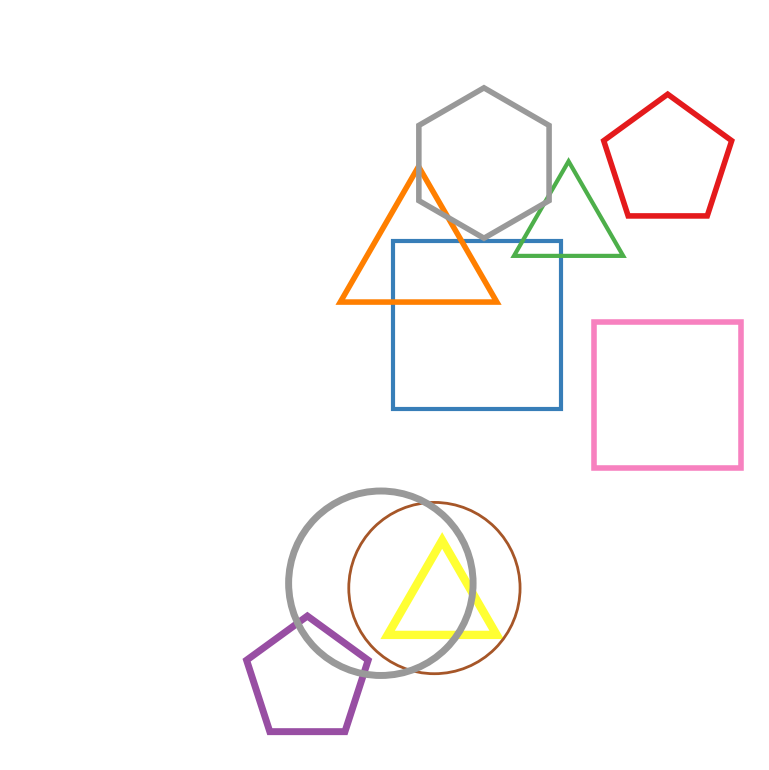[{"shape": "pentagon", "thickness": 2, "radius": 0.44, "center": [0.867, 0.79]}, {"shape": "square", "thickness": 1.5, "radius": 0.55, "center": [0.619, 0.578]}, {"shape": "triangle", "thickness": 1.5, "radius": 0.41, "center": [0.738, 0.709]}, {"shape": "pentagon", "thickness": 2.5, "radius": 0.42, "center": [0.399, 0.117]}, {"shape": "triangle", "thickness": 2, "radius": 0.59, "center": [0.544, 0.666]}, {"shape": "triangle", "thickness": 3, "radius": 0.41, "center": [0.574, 0.216]}, {"shape": "circle", "thickness": 1, "radius": 0.56, "center": [0.564, 0.236]}, {"shape": "square", "thickness": 2, "radius": 0.48, "center": [0.867, 0.487]}, {"shape": "circle", "thickness": 2.5, "radius": 0.6, "center": [0.495, 0.243]}, {"shape": "hexagon", "thickness": 2, "radius": 0.49, "center": [0.629, 0.788]}]